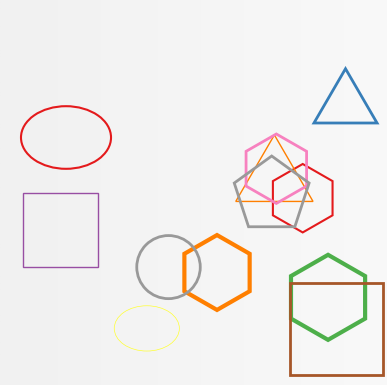[{"shape": "hexagon", "thickness": 1.5, "radius": 0.44, "center": [0.781, 0.485]}, {"shape": "oval", "thickness": 1.5, "radius": 0.58, "center": [0.17, 0.643]}, {"shape": "triangle", "thickness": 2, "radius": 0.47, "center": [0.892, 0.728]}, {"shape": "hexagon", "thickness": 3, "radius": 0.55, "center": [0.847, 0.228]}, {"shape": "square", "thickness": 1, "radius": 0.49, "center": [0.156, 0.403]}, {"shape": "triangle", "thickness": 1, "radius": 0.58, "center": [0.708, 0.534]}, {"shape": "hexagon", "thickness": 3, "radius": 0.49, "center": [0.56, 0.292]}, {"shape": "oval", "thickness": 0.5, "radius": 0.42, "center": [0.379, 0.147]}, {"shape": "square", "thickness": 2, "radius": 0.6, "center": [0.868, 0.144]}, {"shape": "hexagon", "thickness": 2, "radius": 0.45, "center": [0.713, 0.562]}, {"shape": "pentagon", "thickness": 2, "radius": 0.51, "center": [0.701, 0.493]}, {"shape": "circle", "thickness": 2, "radius": 0.41, "center": [0.435, 0.306]}]